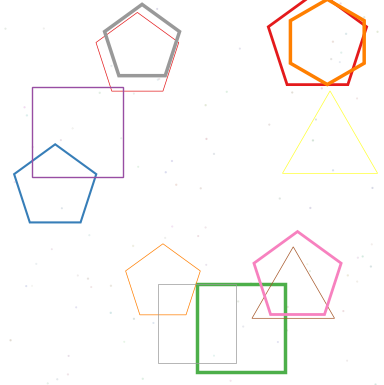[{"shape": "pentagon", "thickness": 2, "radius": 0.67, "center": [0.825, 0.889]}, {"shape": "pentagon", "thickness": 0.5, "radius": 0.57, "center": [0.357, 0.855]}, {"shape": "pentagon", "thickness": 1.5, "radius": 0.56, "center": [0.143, 0.513]}, {"shape": "square", "thickness": 2.5, "radius": 0.57, "center": [0.626, 0.148]}, {"shape": "square", "thickness": 1, "radius": 0.59, "center": [0.202, 0.657]}, {"shape": "hexagon", "thickness": 2.5, "radius": 0.55, "center": [0.85, 0.891]}, {"shape": "pentagon", "thickness": 0.5, "radius": 0.51, "center": [0.423, 0.265]}, {"shape": "triangle", "thickness": 0.5, "radius": 0.71, "center": [0.857, 0.621]}, {"shape": "triangle", "thickness": 0.5, "radius": 0.62, "center": [0.762, 0.235]}, {"shape": "pentagon", "thickness": 2, "radius": 0.6, "center": [0.773, 0.279]}, {"shape": "square", "thickness": 0.5, "radius": 0.51, "center": [0.512, 0.16]}, {"shape": "pentagon", "thickness": 2.5, "radius": 0.51, "center": [0.369, 0.886]}]